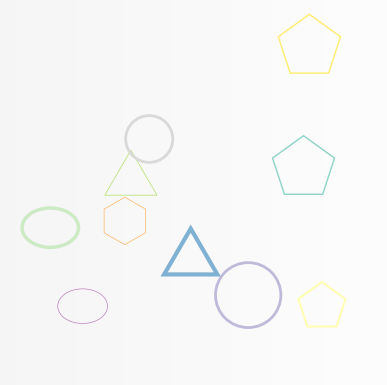[{"shape": "pentagon", "thickness": 1, "radius": 0.42, "center": [0.783, 0.563]}, {"shape": "pentagon", "thickness": 1.5, "radius": 0.32, "center": [0.831, 0.204]}, {"shape": "circle", "thickness": 2, "radius": 0.42, "center": [0.64, 0.234]}, {"shape": "triangle", "thickness": 3, "radius": 0.4, "center": [0.492, 0.327]}, {"shape": "hexagon", "thickness": 0.5, "radius": 0.31, "center": [0.322, 0.426]}, {"shape": "triangle", "thickness": 0.5, "radius": 0.39, "center": [0.338, 0.532]}, {"shape": "circle", "thickness": 2, "radius": 0.3, "center": [0.385, 0.639]}, {"shape": "oval", "thickness": 0.5, "radius": 0.32, "center": [0.213, 0.205]}, {"shape": "oval", "thickness": 2.5, "radius": 0.36, "center": [0.13, 0.409]}, {"shape": "pentagon", "thickness": 1, "radius": 0.42, "center": [0.798, 0.878]}]